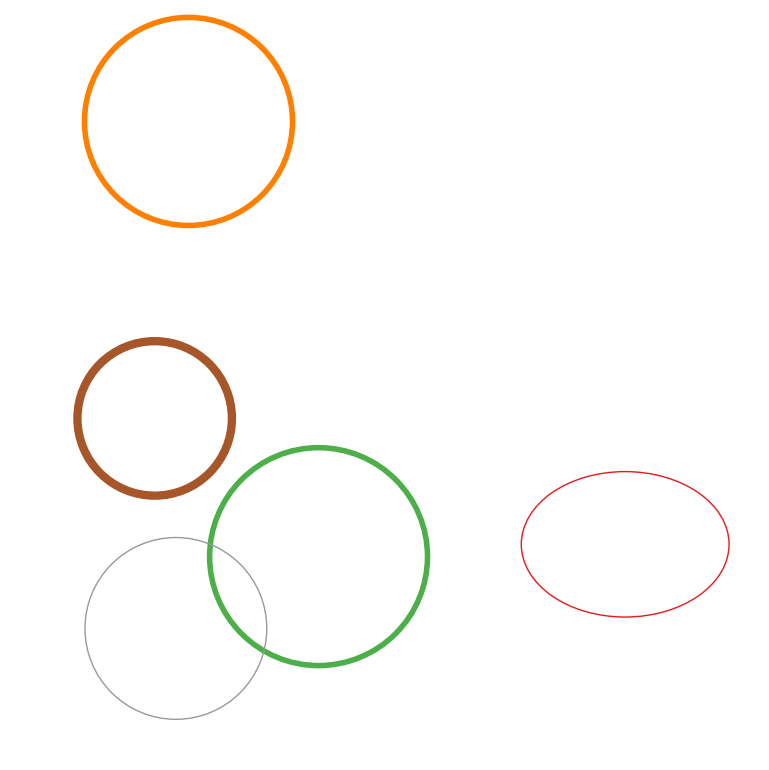[{"shape": "oval", "thickness": 0.5, "radius": 0.67, "center": [0.812, 0.293]}, {"shape": "circle", "thickness": 2, "radius": 0.71, "center": [0.414, 0.277]}, {"shape": "circle", "thickness": 2, "radius": 0.68, "center": [0.245, 0.842]}, {"shape": "circle", "thickness": 3, "radius": 0.5, "center": [0.201, 0.457]}, {"shape": "circle", "thickness": 0.5, "radius": 0.59, "center": [0.228, 0.184]}]